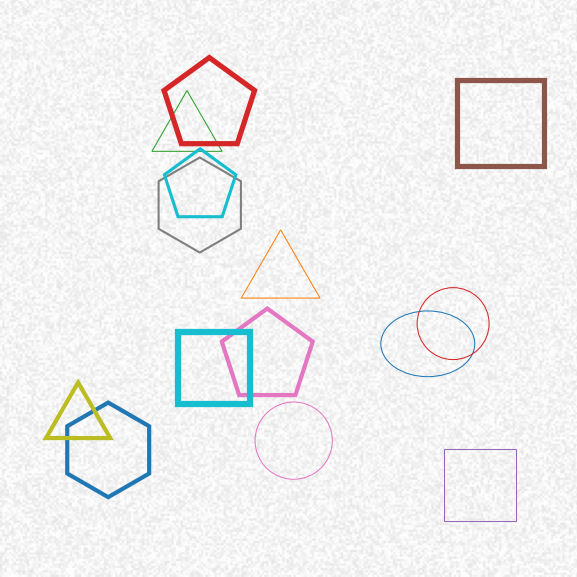[{"shape": "oval", "thickness": 0.5, "radius": 0.41, "center": [0.741, 0.404]}, {"shape": "hexagon", "thickness": 2, "radius": 0.41, "center": [0.187, 0.22]}, {"shape": "triangle", "thickness": 0.5, "radius": 0.39, "center": [0.486, 0.522]}, {"shape": "triangle", "thickness": 0.5, "radius": 0.35, "center": [0.324, 0.772]}, {"shape": "pentagon", "thickness": 2.5, "radius": 0.41, "center": [0.362, 0.817]}, {"shape": "circle", "thickness": 0.5, "radius": 0.31, "center": [0.785, 0.439]}, {"shape": "square", "thickness": 0.5, "radius": 0.31, "center": [0.831, 0.159]}, {"shape": "square", "thickness": 2.5, "radius": 0.38, "center": [0.867, 0.786]}, {"shape": "pentagon", "thickness": 2, "radius": 0.41, "center": [0.463, 0.382]}, {"shape": "circle", "thickness": 0.5, "radius": 0.33, "center": [0.509, 0.236]}, {"shape": "hexagon", "thickness": 1, "radius": 0.41, "center": [0.346, 0.644]}, {"shape": "triangle", "thickness": 2, "radius": 0.32, "center": [0.135, 0.273]}, {"shape": "pentagon", "thickness": 1.5, "radius": 0.33, "center": [0.347, 0.676]}, {"shape": "square", "thickness": 3, "radius": 0.31, "center": [0.37, 0.361]}]